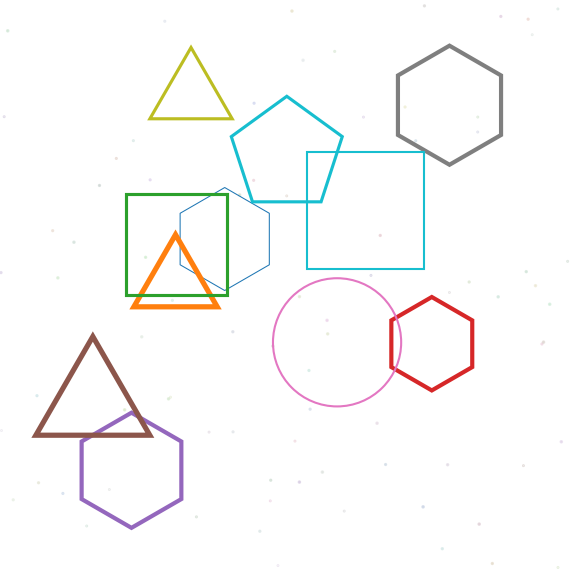[{"shape": "hexagon", "thickness": 0.5, "radius": 0.45, "center": [0.389, 0.585]}, {"shape": "triangle", "thickness": 2.5, "radius": 0.42, "center": [0.304, 0.51]}, {"shape": "square", "thickness": 1.5, "radius": 0.43, "center": [0.306, 0.575]}, {"shape": "hexagon", "thickness": 2, "radius": 0.4, "center": [0.748, 0.404]}, {"shape": "hexagon", "thickness": 2, "radius": 0.5, "center": [0.228, 0.185]}, {"shape": "triangle", "thickness": 2.5, "radius": 0.57, "center": [0.161, 0.302]}, {"shape": "circle", "thickness": 1, "radius": 0.55, "center": [0.584, 0.406]}, {"shape": "hexagon", "thickness": 2, "radius": 0.52, "center": [0.778, 0.817]}, {"shape": "triangle", "thickness": 1.5, "radius": 0.41, "center": [0.331, 0.835]}, {"shape": "square", "thickness": 1, "radius": 0.5, "center": [0.633, 0.634]}, {"shape": "pentagon", "thickness": 1.5, "radius": 0.51, "center": [0.497, 0.731]}]